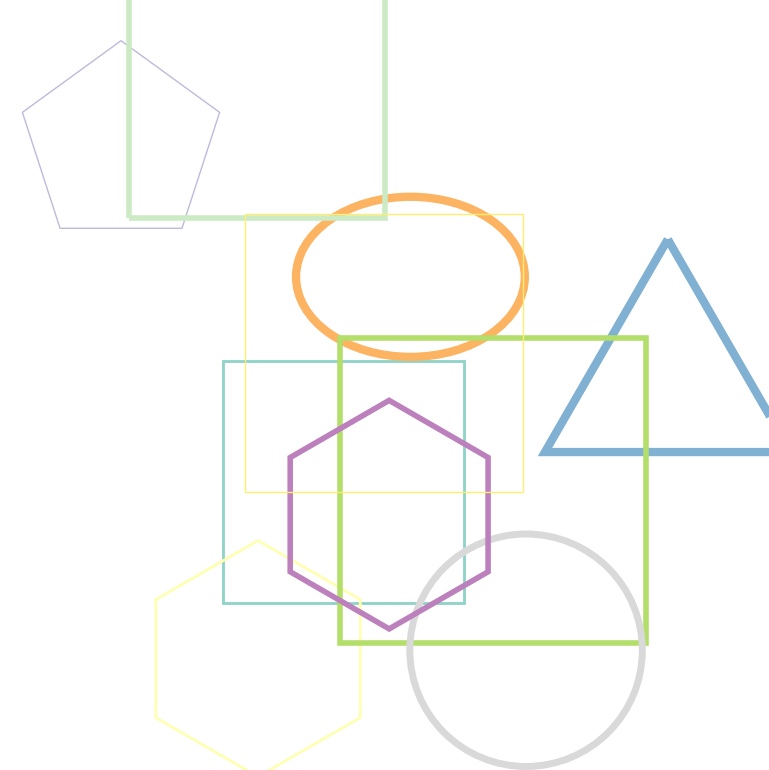[{"shape": "square", "thickness": 1, "radius": 0.78, "center": [0.446, 0.374]}, {"shape": "hexagon", "thickness": 1, "radius": 0.77, "center": [0.335, 0.145]}, {"shape": "pentagon", "thickness": 0.5, "radius": 0.67, "center": [0.157, 0.812]}, {"shape": "triangle", "thickness": 3, "radius": 0.92, "center": [0.867, 0.505]}, {"shape": "oval", "thickness": 3, "radius": 0.74, "center": [0.533, 0.64]}, {"shape": "square", "thickness": 2, "radius": 0.99, "center": [0.64, 0.363]}, {"shape": "circle", "thickness": 2.5, "radius": 0.75, "center": [0.683, 0.156]}, {"shape": "hexagon", "thickness": 2, "radius": 0.74, "center": [0.505, 0.332]}, {"shape": "square", "thickness": 2, "radius": 0.83, "center": [0.334, 0.884]}, {"shape": "square", "thickness": 0.5, "radius": 0.9, "center": [0.499, 0.541]}]